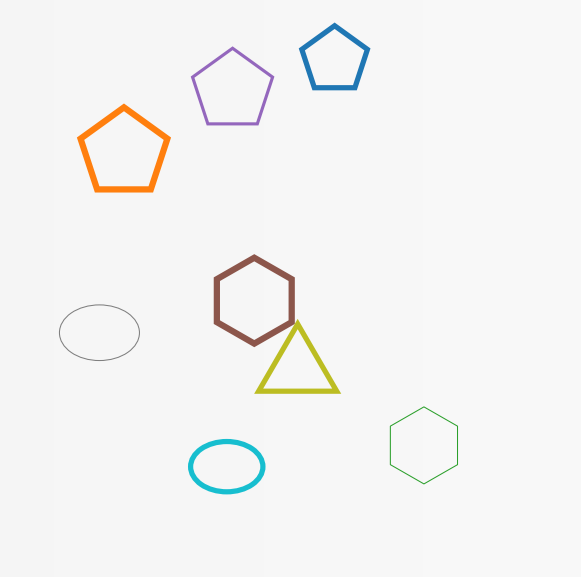[{"shape": "pentagon", "thickness": 2.5, "radius": 0.3, "center": [0.576, 0.895]}, {"shape": "pentagon", "thickness": 3, "radius": 0.39, "center": [0.213, 0.735]}, {"shape": "hexagon", "thickness": 0.5, "radius": 0.33, "center": [0.729, 0.228]}, {"shape": "pentagon", "thickness": 1.5, "radius": 0.36, "center": [0.4, 0.843]}, {"shape": "hexagon", "thickness": 3, "radius": 0.37, "center": [0.437, 0.478]}, {"shape": "oval", "thickness": 0.5, "radius": 0.34, "center": [0.171, 0.423]}, {"shape": "triangle", "thickness": 2.5, "radius": 0.39, "center": [0.512, 0.361]}, {"shape": "oval", "thickness": 2.5, "radius": 0.31, "center": [0.39, 0.191]}]